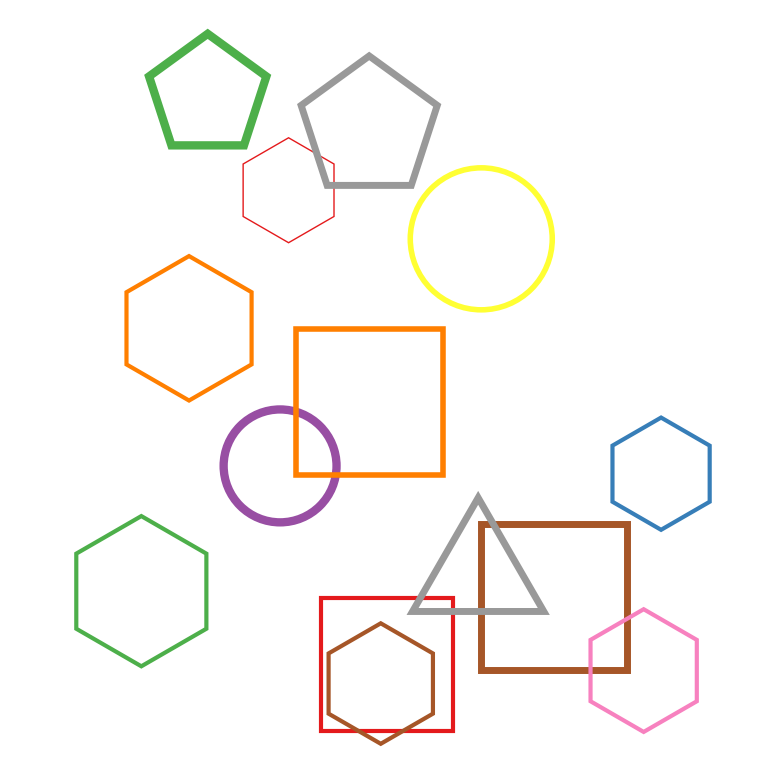[{"shape": "hexagon", "thickness": 0.5, "radius": 0.34, "center": [0.375, 0.753]}, {"shape": "square", "thickness": 1.5, "radius": 0.43, "center": [0.502, 0.137]}, {"shape": "hexagon", "thickness": 1.5, "radius": 0.36, "center": [0.859, 0.385]}, {"shape": "pentagon", "thickness": 3, "radius": 0.4, "center": [0.27, 0.876]}, {"shape": "hexagon", "thickness": 1.5, "radius": 0.49, "center": [0.184, 0.232]}, {"shape": "circle", "thickness": 3, "radius": 0.37, "center": [0.364, 0.395]}, {"shape": "hexagon", "thickness": 1.5, "radius": 0.47, "center": [0.246, 0.574]}, {"shape": "square", "thickness": 2, "radius": 0.47, "center": [0.48, 0.477]}, {"shape": "circle", "thickness": 2, "radius": 0.46, "center": [0.625, 0.69]}, {"shape": "hexagon", "thickness": 1.5, "radius": 0.39, "center": [0.495, 0.112]}, {"shape": "square", "thickness": 2.5, "radius": 0.47, "center": [0.719, 0.225]}, {"shape": "hexagon", "thickness": 1.5, "radius": 0.4, "center": [0.836, 0.129]}, {"shape": "triangle", "thickness": 2.5, "radius": 0.49, "center": [0.621, 0.255]}, {"shape": "pentagon", "thickness": 2.5, "radius": 0.46, "center": [0.479, 0.834]}]